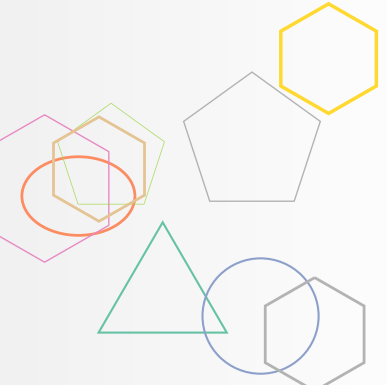[{"shape": "triangle", "thickness": 1.5, "radius": 0.95, "center": [0.42, 0.232]}, {"shape": "oval", "thickness": 2, "radius": 0.73, "center": [0.202, 0.491]}, {"shape": "circle", "thickness": 1.5, "radius": 0.75, "center": [0.672, 0.179]}, {"shape": "hexagon", "thickness": 1, "radius": 0.96, "center": [0.115, 0.51]}, {"shape": "pentagon", "thickness": 0.5, "radius": 0.72, "center": [0.287, 0.587]}, {"shape": "hexagon", "thickness": 2.5, "radius": 0.71, "center": [0.848, 0.848]}, {"shape": "hexagon", "thickness": 2, "radius": 0.68, "center": [0.255, 0.561]}, {"shape": "pentagon", "thickness": 1, "radius": 0.93, "center": [0.65, 0.627]}, {"shape": "hexagon", "thickness": 2, "radius": 0.74, "center": [0.812, 0.132]}]